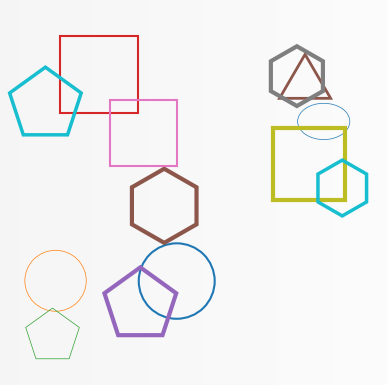[{"shape": "oval", "thickness": 0.5, "radius": 0.34, "center": [0.835, 0.685]}, {"shape": "circle", "thickness": 1.5, "radius": 0.49, "center": [0.456, 0.27]}, {"shape": "circle", "thickness": 0.5, "radius": 0.4, "center": [0.143, 0.271]}, {"shape": "pentagon", "thickness": 0.5, "radius": 0.36, "center": [0.136, 0.127]}, {"shape": "square", "thickness": 1.5, "radius": 0.5, "center": [0.255, 0.807]}, {"shape": "pentagon", "thickness": 3, "radius": 0.49, "center": [0.362, 0.208]}, {"shape": "triangle", "thickness": 2, "radius": 0.38, "center": [0.787, 0.783]}, {"shape": "hexagon", "thickness": 3, "radius": 0.48, "center": [0.424, 0.465]}, {"shape": "square", "thickness": 1.5, "radius": 0.43, "center": [0.37, 0.655]}, {"shape": "hexagon", "thickness": 3, "radius": 0.39, "center": [0.766, 0.802]}, {"shape": "square", "thickness": 3, "radius": 0.47, "center": [0.798, 0.574]}, {"shape": "hexagon", "thickness": 2.5, "radius": 0.36, "center": [0.883, 0.512]}, {"shape": "pentagon", "thickness": 2.5, "radius": 0.49, "center": [0.117, 0.728]}]